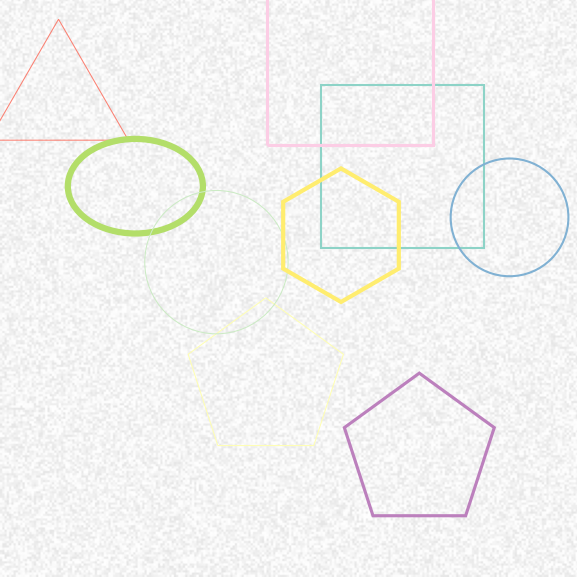[{"shape": "square", "thickness": 1, "radius": 0.71, "center": [0.697, 0.711]}, {"shape": "pentagon", "thickness": 0.5, "radius": 0.71, "center": [0.46, 0.342]}, {"shape": "triangle", "thickness": 0.5, "radius": 0.7, "center": [0.101, 0.826]}, {"shape": "circle", "thickness": 1, "radius": 0.51, "center": [0.882, 0.623]}, {"shape": "oval", "thickness": 3, "radius": 0.58, "center": [0.234, 0.677]}, {"shape": "square", "thickness": 1.5, "radius": 0.72, "center": [0.607, 0.892]}, {"shape": "pentagon", "thickness": 1.5, "radius": 0.68, "center": [0.726, 0.216]}, {"shape": "circle", "thickness": 0.5, "radius": 0.62, "center": [0.375, 0.545]}, {"shape": "hexagon", "thickness": 2, "radius": 0.58, "center": [0.59, 0.592]}]